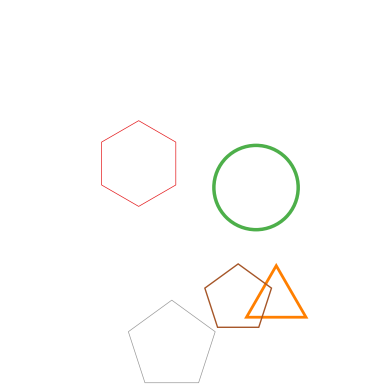[{"shape": "hexagon", "thickness": 0.5, "radius": 0.56, "center": [0.36, 0.575]}, {"shape": "circle", "thickness": 2.5, "radius": 0.55, "center": [0.665, 0.513]}, {"shape": "triangle", "thickness": 2, "radius": 0.45, "center": [0.718, 0.221]}, {"shape": "pentagon", "thickness": 1, "radius": 0.45, "center": [0.619, 0.224]}, {"shape": "pentagon", "thickness": 0.5, "radius": 0.59, "center": [0.446, 0.102]}]